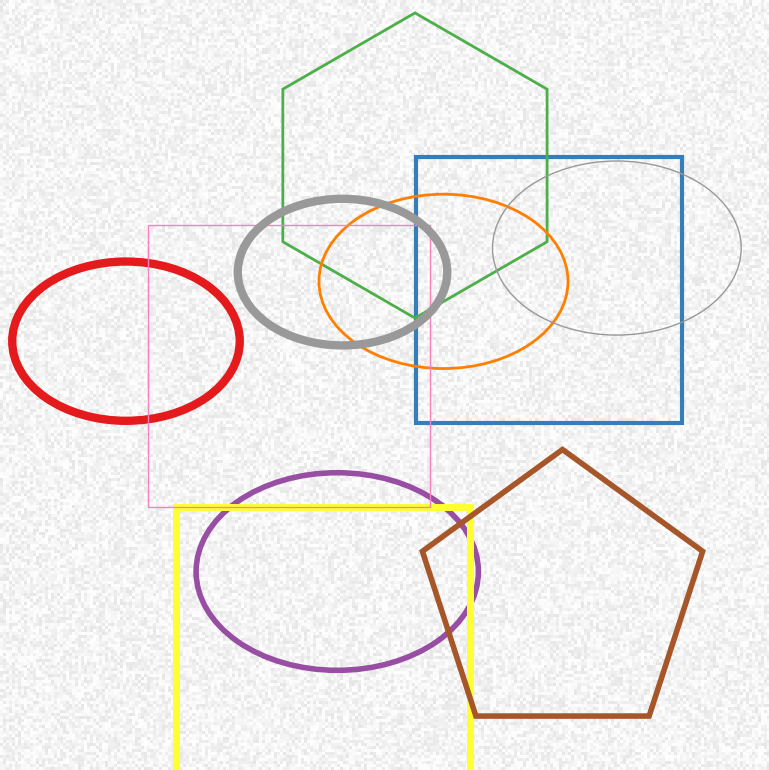[{"shape": "oval", "thickness": 3, "radius": 0.74, "center": [0.164, 0.557]}, {"shape": "square", "thickness": 1.5, "radius": 0.86, "center": [0.713, 0.623]}, {"shape": "hexagon", "thickness": 1, "radius": 0.99, "center": [0.539, 0.785]}, {"shape": "oval", "thickness": 2, "radius": 0.92, "center": [0.438, 0.258]}, {"shape": "oval", "thickness": 1, "radius": 0.81, "center": [0.576, 0.635]}, {"shape": "square", "thickness": 2.5, "radius": 0.96, "center": [0.419, 0.151]}, {"shape": "pentagon", "thickness": 2, "radius": 0.96, "center": [0.731, 0.225]}, {"shape": "square", "thickness": 0.5, "radius": 0.92, "center": [0.375, 0.525]}, {"shape": "oval", "thickness": 0.5, "radius": 0.81, "center": [0.801, 0.678]}, {"shape": "oval", "thickness": 3, "radius": 0.68, "center": [0.445, 0.647]}]